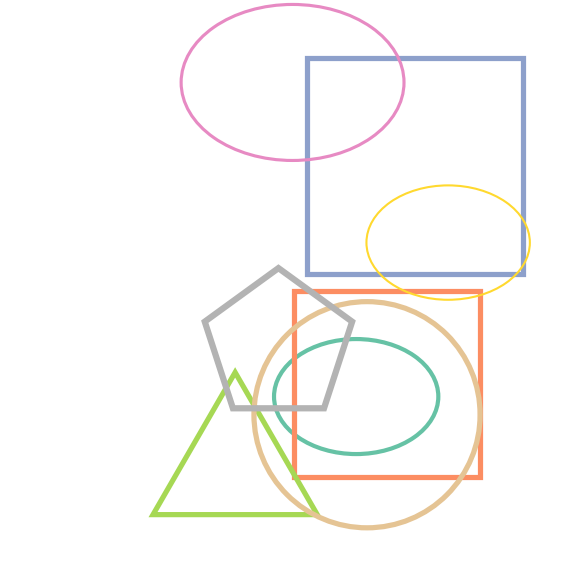[{"shape": "oval", "thickness": 2, "radius": 0.71, "center": [0.617, 0.312]}, {"shape": "square", "thickness": 2.5, "radius": 0.8, "center": [0.67, 0.334]}, {"shape": "square", "thickness": 2.5, "radius": 0.94, "center": [0.719, 0.712]}, {"shape": "oval", "thickness": 1.5, "radius": 0.96, "center": [0.507, 0.856]}, {"shape": "triangle", "thickness": 2.5, "radius": 0.82, "center": [0.407, 0.19]}, {"shape": "oval", "thickness": 1, "radius": 0.71, "center": [0.776, 0.579]}, {"shape": "circle", "thickness": 2.5, "radius": 0.98, "center": [0.636, 0.281]}, {"shape": "pentagon", "thickness": 3, "radius": 0.67, "center": [0.482, 0.401]}]